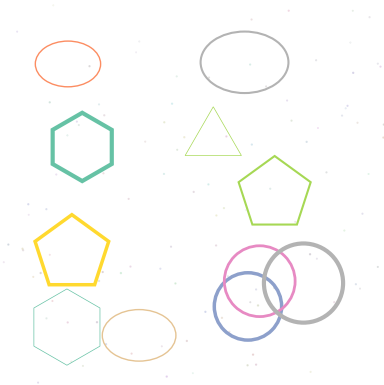[{"shape": "hexagon", "thickness": 3, "radius": 0.44, "center": [0.214, 0.618]}, {"shape": "hexagon", "thickness": 0.5, "radius": 0.5, "center": [0.174, 0.15]}, {"shape": "oval", "thickness": 1, "radius": 0.42, "center": [0.177, 0.834]}, {"shape": "circle", "thickness": 2.5, "radius": 0.44, "center": [0.644, 0.204]}, {"shape": "circle", "thickness": 2, "radius": 0.46, "center": [0.675, 0.27]}, {"shape": "triangle", "thickness": 0.5, "radius": 0.42, "center": [0.554, 0.638]}, {"shape": "pentagon", "thickness": 1.5, "radius": 0.49, "center": [0.713, 0.496]}, {"shape": "pentagon", "thickness": 2.5, "radius": 0.5, "center": [0.187, 0.342]}, {"shape": "oval", "thickness": 1, "radius": 0.48, "center": [0.361, 0.129]}, {"shape": "oval", "thickness": 1.5, "radius": 0.57, "center": [0.635, 0.838]}, {"shape": "circle", "thickness": 3, "radius": 0.51, "center": [0.788, 0.265]}]